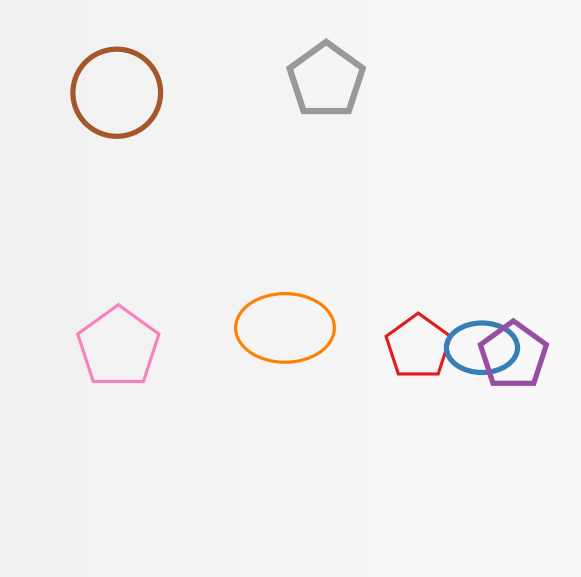[{"shape": "pentagon", "thickness": 1.5, "radius": 0.29, "center": [0.72, 0.399]}, {"shape": "oval", "thickness": 2.5, "radius": 0.31, "center": [0.829, 0.397]}, {"shape": "pentagon", "thickness": 2.5, "radius": 0.3, "center": [0.883, 0.384]}, {"shape": "oval", "thickness": 1.5, "radius": 0.42, "center": [0.49, 0.431]}, {"shape": "circle", "thickness": 2.5, "radius": 0.38, "center": [0.201, 0.839]}, {"shape": "pentagon", "thickness": 1.5, "radius": 0.37, "center": [0.204, 0.398]}, {"shape": "pentagon", "thickness": 3, "radius": 0.33, "center": [0.561, 0.86]}]